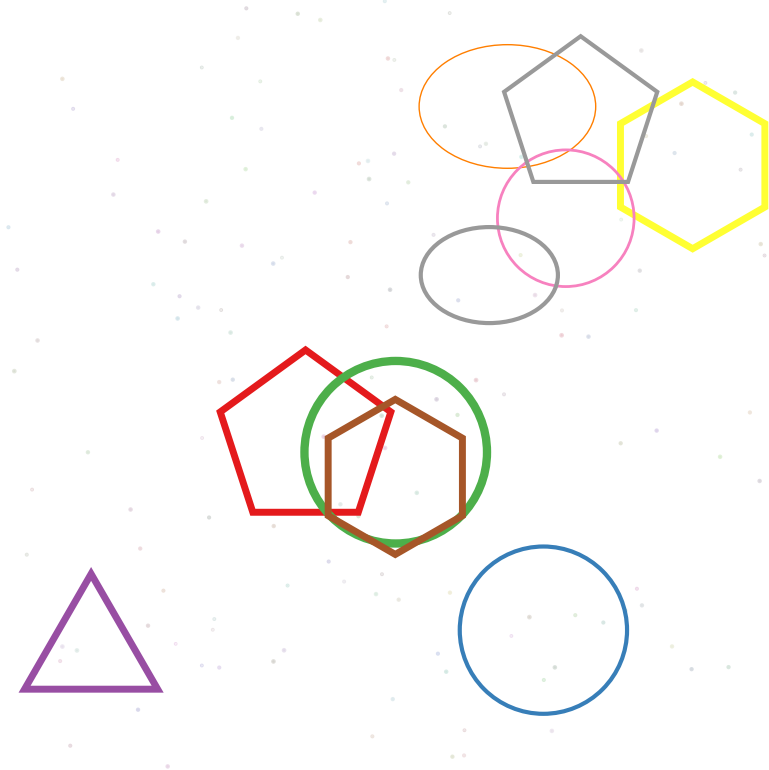[{"shape": "pentagon", "thickness": 2.5, "radius": 0.58, "center": [0.397, 0.429]}, {"shape": "circle", "thickness": 1.5, "radius": 0.54, "center": [0.706, 0.182]}, {"shape": "circle", "thickness": 3, "radius": 0.59, "center": [0.514, 0.413]}, {"shape": "triangle", "thickness": 2.5, "radius": 0.5, "center": [0.118, 0.155]}, {"shape": "oval", "thickness": 0.5, "radius": 0.57, "center": [0.659, 0.862]}, {"shape": "hexagon", "thickness": 2.5, "radius": 0.54, "center": [0.9, 0.785]}, {"shape": "hexagon", "thickness": 2.5, "radius": 0.5, "center": [0.513, 0.381]}, {"shape": "circle", "thickness": 1, "radius": 0.44, "center": [0.735, 0.717]}, {"shape": "oval", "thickness": 1.5, "radius": 0.45, "center": [0.636, 0.643]}, {"shape": "pentagon", "thickness": 1.5, "radius": 0.52, "center": [0.754, 0.848]}]